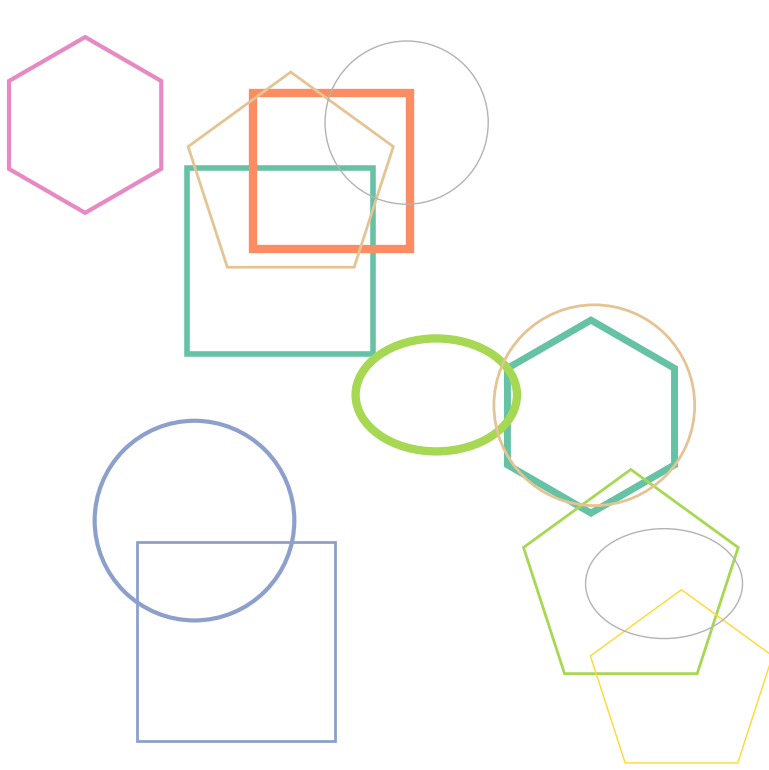[{"shape": "square", "thickness": 2, "radius": 0.6, "center": [0.364, 0.662]}, {"shape": "hexagon", "thickness": 2.5, "radius": 0.63, "center": [0.768, 0.459]}, {"shape": "square", "thickness": 3, "radius": 0.51, "center": [0.43, 0.778]}, {"shape": "circle", "thickness": 1.5, "radius": 0.65, "center": [0.253, 0.324]}, {"shape": "square", "thickness": 1, "radius": 0.64, "center": [0.307, 0.167]}, {"shape": "hexagon", "thickness": 1.5, "radius": 0.57, "center": [0.111, 0.838]}, {"shape": "oval", "thickness": 3, "radius": 0.52, "center": [0.567, 0.487]}, {"shape": "pentagon", "thickness": 1, "radius": 0.73, "center": [0.819, 0.244]}, {"shape": "pentagon", "thickness": 0.5, "radius": 0.62, "center": [0.885, 0.11]}, {"shape": "pentagon", "thickness": 1, "radius": 0.7, "center": [0.378, 0.766]}, {"shape": "circle", "thickness": 1, "radius": 0.65, "center": [0.772, 0.474]}, {"shape": "circle", "thickness": 0.5, "radius": 0.53, "center": [0.528, 0.841]}, {"shape": "oval", "thickness": 0.5, "radius": 0.51, "center": [0.862, 0.242]}]